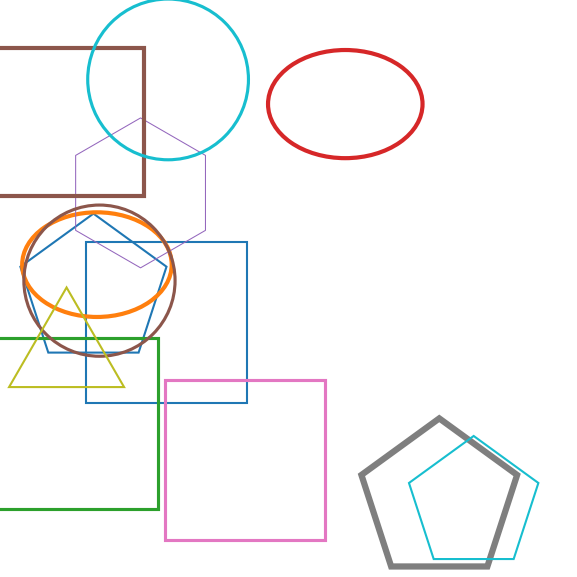[{"shape": "square", "thickness": 1, "radius": 0.7, "center": [0.288, 0.44]}, {"shape": "pentagon", "thickness": 1, "radius": 0.67, "center": [0.162, 0.496]}, {"shape": "oval", "thickness": 2, "radius": 0.65, "center": [0.168, 0.541]}, {"shape": "square", "thickness": 1.5, "radius": 0.74, "center": [0.125, 0.266]}, {"shape": "oval", "thickness": 2, "radius": 0.67, "center": [0.598, 0.819]}, {"shape": "hexagon", "thickness": 0.5, "radius": 0.65, "center": [0.243, 0.665]}, {"shape": "circle", "thickness": 1.5, "radius": 0.65, "center": [0.172, 0.513]}, {"shape": "square", "thickness": 2, "radius": 0.64, "center": [0.122, 0.788]}, {"shape": "square", "thickness": 1.5, "radius": 0.69, "center": [0.424, 0.202]}, {"shape": "pentagon", "thickness": 3, "radius": 0.71, "center": [0.761, 0.133]}, {"shape": "triangle", "thickness": 1, "radius": 0.57, "center": [0.115, 0.386]}, {"shape": "pentagon", "thickness": 1, "radius": 0.59, "center": [0.82, 0.126]}, {"shape": "circle", "thickness": 1.5, "radius": 0.7, "center": [0.291, 0.862]}]